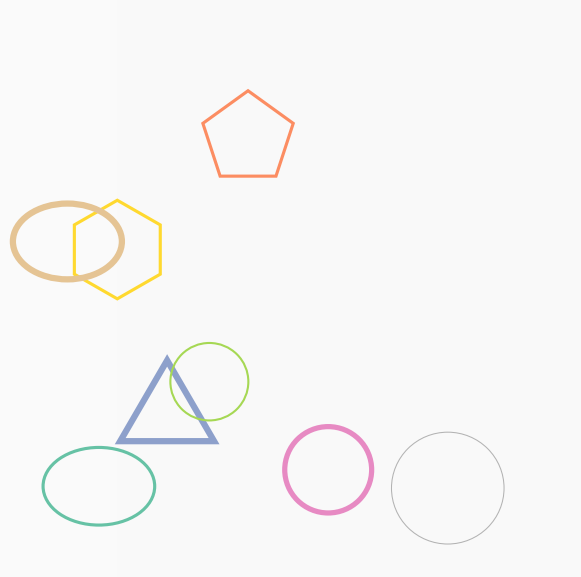[{"shape": "oval", "thickness": 1.5, "radius": 0.48, "center": [0.17, 0.157]}, {"shape": "pentagon", "thickness": 1.5, "radius": 0.41, "center": [0.427, 0.76]}, {"shape": "triangle", "thickness": 3, "radius": 0.47, "center": [0.288, 0.282]}, {"shape": "circle", "thickness": 2.5, "radius": 0.37, "center": [0.565, 0.186]}, {"shape": "circle", "thickness": 1, "radius": 0.34, "center": [0.36, 0.338]}, {"shape": "hexagon", "thickness": 1.5, "radius": 0.43, "center": [0.202, 0.567]}, {"shape": "oval", "thickness": 3, "radius": 0.47, "center": [0.116, 0.581]}, {"shape": "circle", "thickness": 0.5, "radius": 0.48, "center": [0.77, 0.154]}]